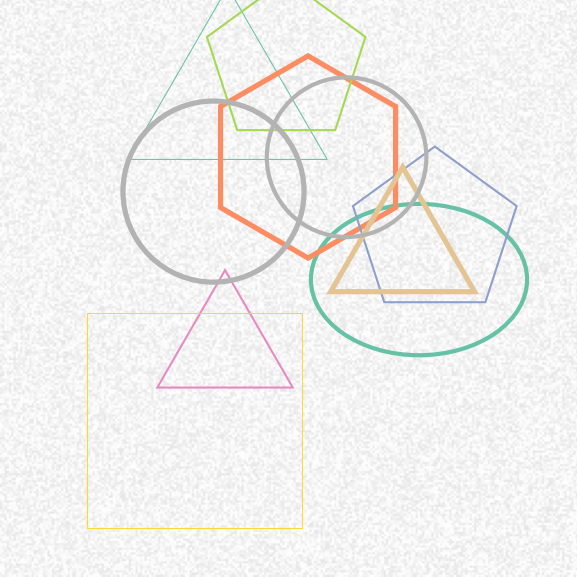[{"shape": "triangle", "thickness": 0.5, "radius": 0.99, "center": [0.394, 0.823]}, {"shape": "oval", "thickness": 2, "radius": 0.94, "center": [0.726, 0.515]}, {"shape": "hexagon", "thickness": 2.5, "radius": 0.88, "center": [0.533, 0.727]}, {"shape": "pentagon", "thickness": 1, "radius": 0.74, "center": [0.753, 0.596]}, {"shape": "triangle", "thickness": 1, "radius": 0.68, "center": [0.39, 0.396]}, {"shape": "pentagon", "thickness": 1, "radius": 0.72, "center": [0.496, 0.891]}, {"shape": "square", "thickness": 0.5, "radius": 0.93, "center": [0.337, 0.271]}, {"shape": "triangle", "thickness": 2.5, "radius": 0.72, "center": [0.697, 0.566]}, {"shape": "circle", "thickness": 2, "radius": 0.69, "center": [0.6, 0.727]}, {"shape": "circle", "thickness": 2.5, "radius": 0.78, "center": [0.37, 0.667]}]